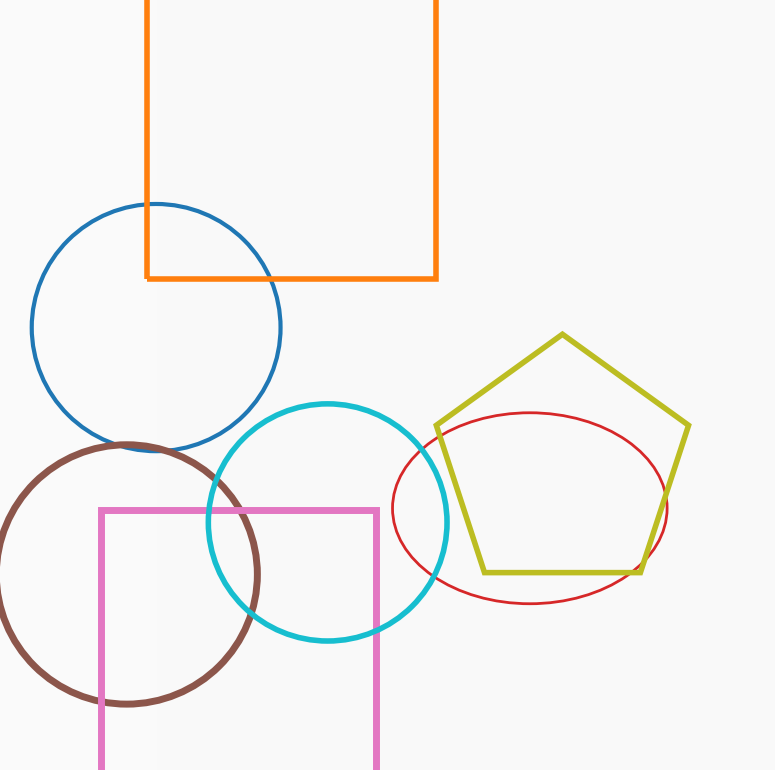[{"shape": "circle", "thickness": 1.5, "radius": 0.8, "center": [0.201, 0.575]}, {"shape": "square", "thickness": 2, "radius": 0.93, "center": [0.377, 0.824]}, {"shape": "oval", "thickness": 1, "radius": 0.89, "center": [0.684, 0.34]}, {"shape": "circle", "thickness": 2.5, "radius": 0.84, "center": [0.164, 0.254]}, {"shape": "square", "thickness": 2.5, "radius": 0.89, "center": [0.308, 0.16]}, {"shape": "pentagon", "thickness": 2, "radius": 0.86, "center": [0.726, 0.395]}, {"shape": "circle", "thickness": 2, "radius": 0.77, "center": [0.423, 0.322]}]